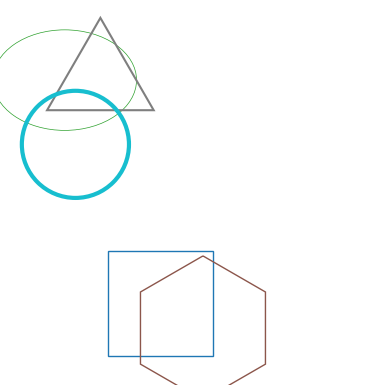[{"shape": "square", "thickness": 1, "radius": 0.68, "center": [0.418, 0.212]}, {"shape": "oval", "thickness": 0.5, "radius": 0.93, "center": [0.168, 0.792]}, {"shape": "hexagon", "thickness": 1, "radius": 0.94, "center": [0.527, 0.148]}, {"shape": "triangle", "thickness": 1.5, "radius": 0.8, "center": [0.261, 0.794]}, {"shape": "circle", "thickness": 3, "radius": 0.7, "center": [0.196, 0.625]}]